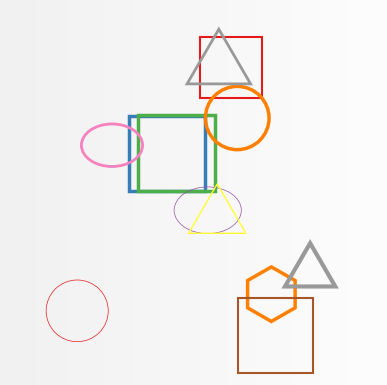[{"shape": "circle", "thickness": 0.5, "radius": 0.4, "center": [0.199, 0.193]}, {"shape": "square", "thickness": 1.5, "radius": 0.4, "center": [0.596, 0.824]}, {"shape": "square", "thickness": 2.5, "radius": 0.49, "center": [0.432, 0.602]}, {"shape": "square", "thickness": 2.5, "radius": 0.49, "center": [0.456, 0.603]}, {"shape": "oval", "thickness": 0.5, "radius": 0.43, "center": [0.536, 0.454]}, {"shape": "hexagon", "thickness": 2.5, "radius": 0.35, "center": [0.7, 0.236]}, {"shape": "circle", "thickness": 2.5, "radius": 0.41, "center": [0.612, 0.693]}, {"shape": "triangle", "thickness": 1, "radius": 0.43, "center": [0.561, 0.437]}, {"shape": "square", "thickness": 1.5, "radius": 0.49, "center": [0.711, 0.129]}, {"shape": "oval", "thickness": 2, "radius": 0.39, "center": [0.289, 0.623]}, {"shape": "triangle", "thickness": 2, "radius": 0.47, "center": [0.565, 0.829]}, {"shape": "triangle", "thickness": 3, "radius": 0.37, "center": [0.8, 0.293]}]